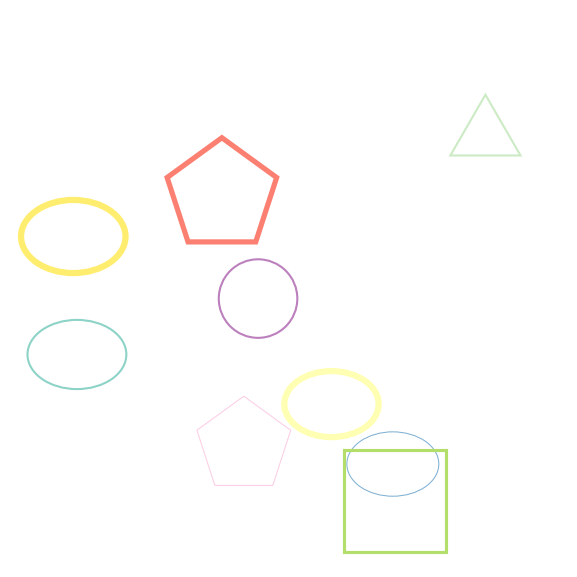[{"shape": "oval", "thickness": 1, "radius": 0.43, "center": [0.133, 0.385]}, {"shape": "oval", "thickness": 3, "radius": 0.41, "center": [0.574, 0.299]}, {"shape": "pentagon", "thickness": 2.5, "radius": 0.5, "center": [0.384, 0.661]}, {"shape": "oval", "thickness": 0.5, "radius": 0.4, "center": [0.68, 0.196]}, {"shape": "square", "thickness": 1.5, "radius": 0.44, "center": [0.684, 0.132]}, {"shape": "pentagon", "thickness": 0.5, "radius": 0.43, "center": [0.422, 0.228]}, {"shape": "circle", "thickness": 1, "radius": 0.34, "center": [0.447, 0.482]}, {"shape": "triangle", "thickness": 1, "radius": 0.35, "center": [0.841, 0.765]}, {"shape": "oval", "thickness": 3, "radius": 0.45, "center": [0.127, 0.59]}]